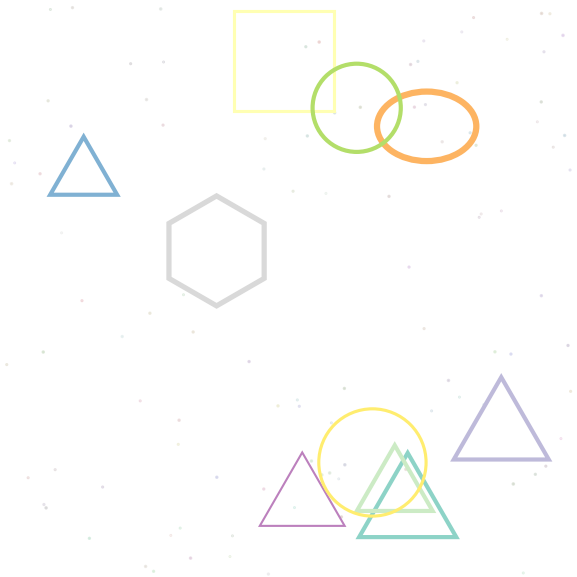[{"shape": "triangle", "thickness": 2, "radius": 0.49, "center": [0.706, 0.118]}, {"shape": "square", "thickness": 1.5, "radius": 0.43, "center": [0.492, 0.893]}, {"shape": "triangle", "thickness": 2, "radius": 0.48, "center": [0.868, 0.251]}, {"shape": "triangle", "thickness": 2, "radius": 0.33, "center": [0.145, 0.695]}, {"shape": "oval", "thickness": 3, "radius": 0.43, "center": [0.739, 0.78]}, {"shape": "circle", "thickness": 2, "radius": 0.38, "center": [0.618, 0.812]}, {"shape": "hexagon", "thickness": 2.5, "radius": 0.48, "center": [0.375, 0.565]}, {"shape": "triangle", "thickness": 1, "radius": 0.42, "center": [0.523, 0.131]}, {"shape": "triangle", "thickness": 2, "radius": 0.38, "center": [0.684, 0.152]}, {"shape": "circle", "thickness": 1.5, "radius": 0.46, "center": [0.645, 0.198]}]